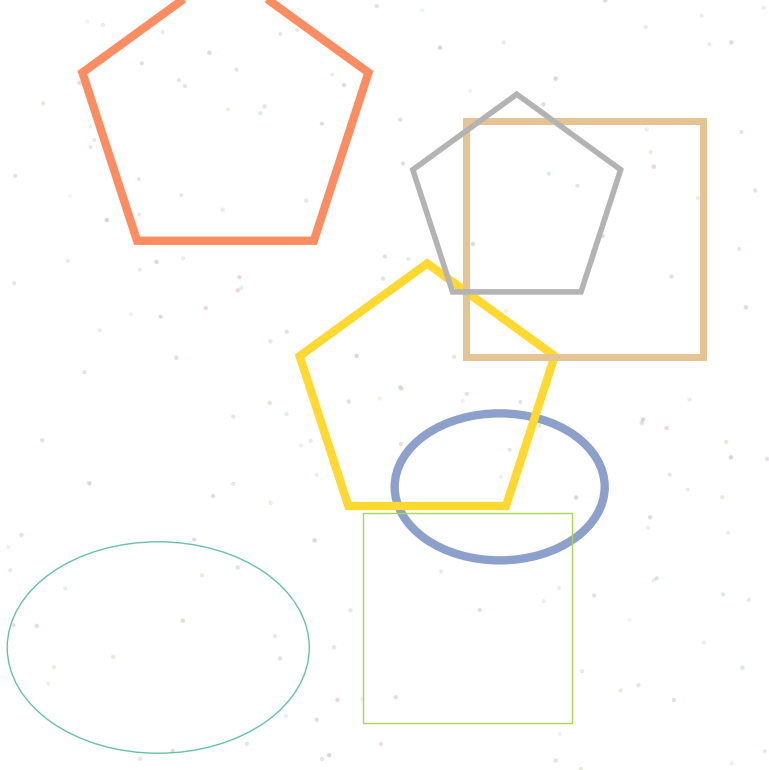[{"shape": "oval", "thickness": 0.5, "radius": 0.98, "center": [0.206, 0.159]}, {"shape": "pentagon", "thickness": 3, "radius": 0.98, "center": [0.293, 0.845]}, {"shape": "oval", "thickness": 3, "radius": 0.68, "center": [0.649, 0.368]}, {"shape": "square", "thickness": 0.5, "radius": 0.68, "center": [0.607, 0.197]}, {"shape": "pentagon", "thickness": 3, "radius": 0.87, "center": [0.555, 0.484]}, {"shape": "square", "thickness": 2.5, "radius": 0.77, "center": [0.759, 0.69]}, {"shape": "pentagon", "thickness": 2, "radius": 0.71, "center": [0.671, 0.736]}]